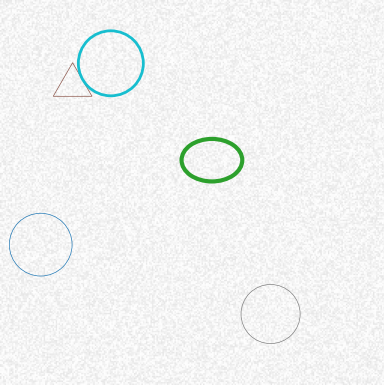[{"shape": "circle", "thickness": 0.5, "radius": 0.41, "center": [0.106, 0.365]}, {"shape": "oval", "thickness": 3, "radius": 0.39, "center": [0.55, 0.584]}, {"shape": "triangle", "thickness": 0.5, "radius": 0.29, "center": [0.189, 0.779]}, {"shape": "circle", "thickness": 0.5, "radius": 0.38, "center": [0.703, 0.184]}, {"shape": "circle", "thickness": 2, "radius": 0.42, "center": [0.288, 0.836]}]